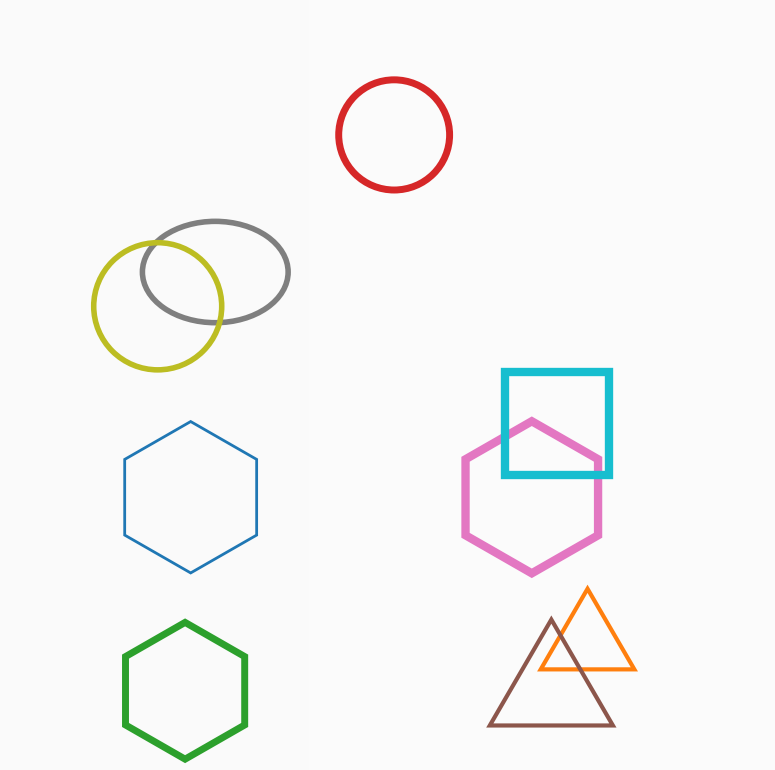[{"shape": "hexagon", "thickness": 1, "radius": 0.49, "center": [0.246, 0.354]}, {"shape": "triangle", "thickness": 1.5, "radius": 0.35, "center": [0.758, 0.166]}, {"shape": "hexagon", "thickness": 2.5, "radius": 0.44, "center": [0.239, 0.103]}, {"shape": "circle", "thickness": 2.5, "radius": 0.36, "center": [0.509, 0.825]}, {"shape": "triangle", "thickness": 1.5, "radius": 0.46, "center": [0.711, 0.104]}, {"shape": "hexagon", "thickness": 3, "radius": 0.49, "center": [0.686, 0.354]}, {"shape": "oval", "thickness": 2, "radius": 0.47, "center": [0.278, 0.647]}, {"shape": "circle", "thickness": 2, "radius": 0.41, "center": [0.204, 0.602]}, {"shape": "square", "thickness": 3, "radius": 0.33, "center": [0.719, 0.45]}]